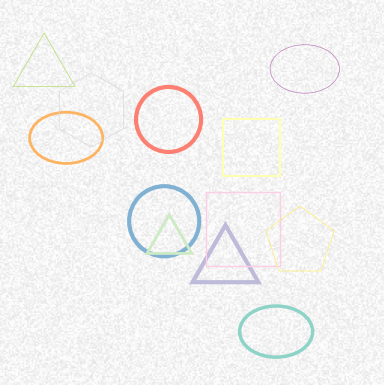[{"shape": "oval", "thickness": 2.5, "radius": 0.47, "center": [0.717, 0.139]}, {"shape": "square", "thickness": 1.5, "radius": 0.37, "center": [0.653, 0.616]}, {"shape": "triangle", "thickness": 3, "radius": 0.49, "center": [0.586, 0.316]}, {"shape": "circle", "thickness": 3, "radius": 0.42, "center": [0.438, 0.69]}, {"shape": "circle", "thickness": 3, "radius": 0.46, "center": [0.427, 0.425]}, {"shape": "oval", "thickness": 2, "radius": 0.47, "center": [0.172, 0.642]}, {"shape": "triangle", "thickness": 0.5, "radius": 0.46, "center": [0.115, 0.822]}, {"shape": "square", "thickness": 1, "radius": 0.48, "center": [0.631, 0.406]}, {"shape": "hexagon", "thickness": 0.5, "radius": 0.48, "center": [0.237, 0.714]}, {"shape": "oval", "thickness": 0.5, "radius": 0.45, "center": [0.792, 0.821]}, {"shape": "triangle", "thickness": 2, "radius": 0.34, "center": [0.44, 0.375]}, {"shape": "pentagon", "thickness": 0.5, "radius": 0.47, "center": [0.779, 0.372]}]